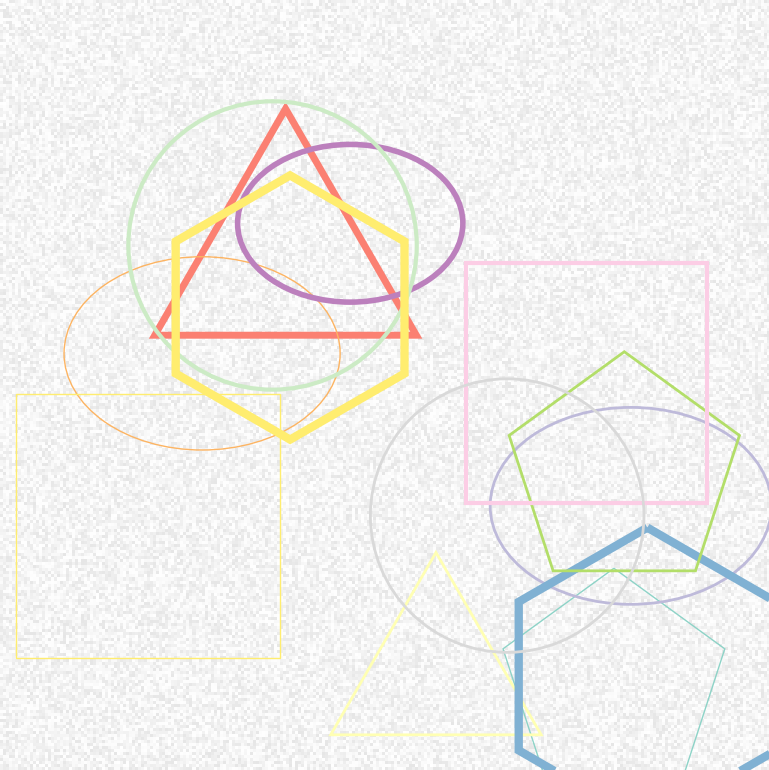[{"shape": "pentagon", "thickness": 0.5, "radius": 0.76, "center": [0.797, 0.111]}, {"shape": "triangle", "thickness": 1, "radius": 0.79, "center": [0.566, 0.125]}, {"shape": "oval", "thickness": 1, "radius": 0.91, "center": [0.819, 0.343]}, {"shape": "triangle", "thickness": 2.5, "radius": 0.98, "center": [0.371, 0.663]}, {"shape": "hexagon", "thickness": 3, "radius": 0.96, "center": [0.841, 0.122]}, {"shape": "oval", "thickness": 0.5, "radius": 0.9, "center": [0.262, 0.541]}, {"shape": "pentagon", "thickness": 1, "radius": 0.79, "center": [0.811, 0.386]}, {"shape": "square", "thickness": 1.5, "radius": 0.78, "center": [0.762, 0.503]}, {"shape": "circle", "thickness": 1, "radius": 0.89, "center": [0.659, 0.33]}, {"shape": "oval", "thickness": 2, "radius": 0.73, "center": [0.455, 0.71]}, {"shape": "circle", "thickness": 1.5, "radius": 0.94, "center": [0.354, 0.681]}, {"shape": "hexagon", "thickness": 3, "radius": 0.86, "center": [0.377, 0.601]}, {"shape": "square", "thickness": 0.5, "radius": 0.86, "center": [0.192, 0.317]}]